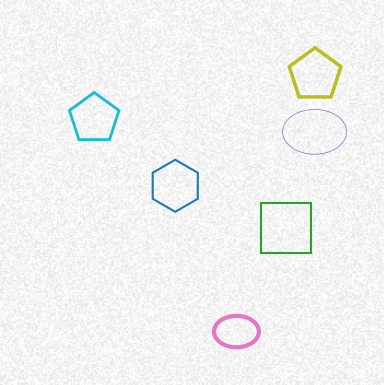[{"shape": "hexagon", "thickness": 1.5, "radius": 0.34, "center": [0.455, 0.518]}, {"shape": "square", "thickness": 1.5, "radius": 0.33, "center": [0.742, 0.408]}, {"shape": "oval", "thickness": 0.5, "radius": 0.42, "center": [0.817, 0.658]}, {"shape": "oval", "thickness": 3, "radius": 0.29, "center": [0.614, 0.139]}, {"shape": "pentagon", "thickness": 2.5, "radius": 0.35, "center": [0.818, 0.805]}, {"shape": "pentagon", "thickness": 2, "radius": 0.34, "center": [0.245, 0.692]}]